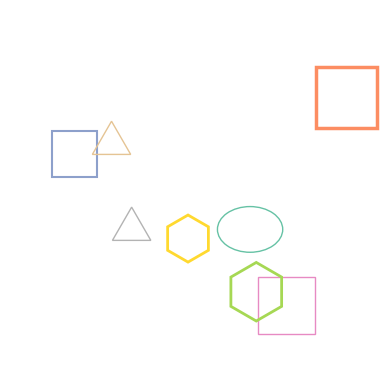[{"shape": "oval", "thickness": 1, "radius": 0.42, "center": [0.65, 0.404]}, {"shape": "square", "thickness": 2.5, "radius": 0.39, "center": [0.9, 0.747]}, {"shape": "square", "thickness": 1.5, "radius": 0.29, "center": [0.194, 0.6]}, {"shape": "square", "thickness": 1, "radius": 0.37, "center": [0.744, 0.208]}, {"shape": "hexagon", "thickness": 2, "radius": 0.38, "center": [0.666, 0.242]}, {"shape": "hexagon", "thickness": 2, "radius": 0.31, "center": [0.488, 0.38]}, {"shape": "triangle", "thickness": 1, "radius": 0.29, "center": [0.29, 0.628]}, {"shape": "triangle", "thickness": 1, "radius": 0.29, "center": [0.342, 0.404]}]